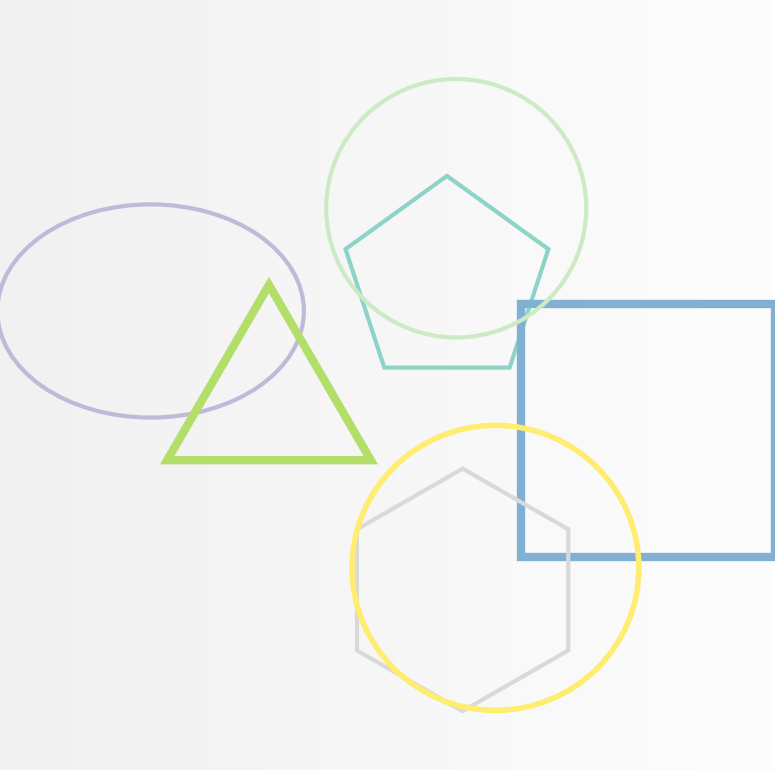[{"shape": "pentagon", "thickness": 1.5, "radius": 0.69, "center": [0.577, 0.634]}, {"shape": "oval", "thickness": 1.5, "radius": 0.99, "center": [0.194, 0.596]}, {"shape": "square", "thickness": 3, "radius": 0.82, "center": [0.836, 0.441]}, {"shape": "triangle", "thickness": 3, "radius": 0.76, "center": [0.347, 0.478]}, {"shape": "hexagon", "thickness": 1.5, "radius": 0.79, "center": [0.597, 0.234]}, {"shape": "circle", "thickness": 1.5, "radius": 0.84, "center": [0.589, 0.73]}, {"shape": "circle", "thickness": 2, "radius": 0.93, "center": [0.639, 0.263]}]